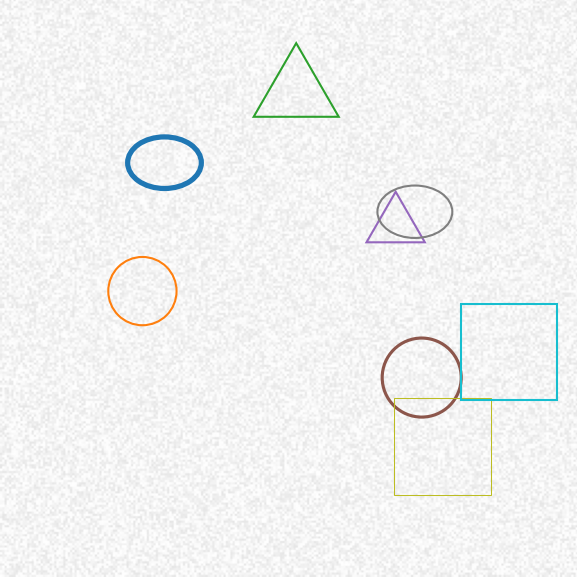[{"shape": "oval", "thickness": 2.5, "radius": 0.32, "center": [0.285, 0.717]}, {"shape": "circle", "thickness": 1, "radius": 0.3, "center": [0.247, 0.495]}, {"shape": "triangle", "thickness": 1, "radius": 0.43, "center": [0.513, 0.839]}, {"shape": "triangle", "thickness": 1, "radius": 0.29, "center": [0.685, 0.609]}, {"shape": "circle", "thickness": 1.5, "radius": 0.34, "center": [0.73, 0.345]}, {"shape": "oval", "thickness": 1, "radius": 0.32, "center": [0.718, 0.632]}, {"shape": "square", "thickness": 0.5, "radius": 0.42, "center": [0.767, 0.226]}, {"shape": "square", "thickness": 1, "radius": 0.42, "center": [0.881, 0.39]}]